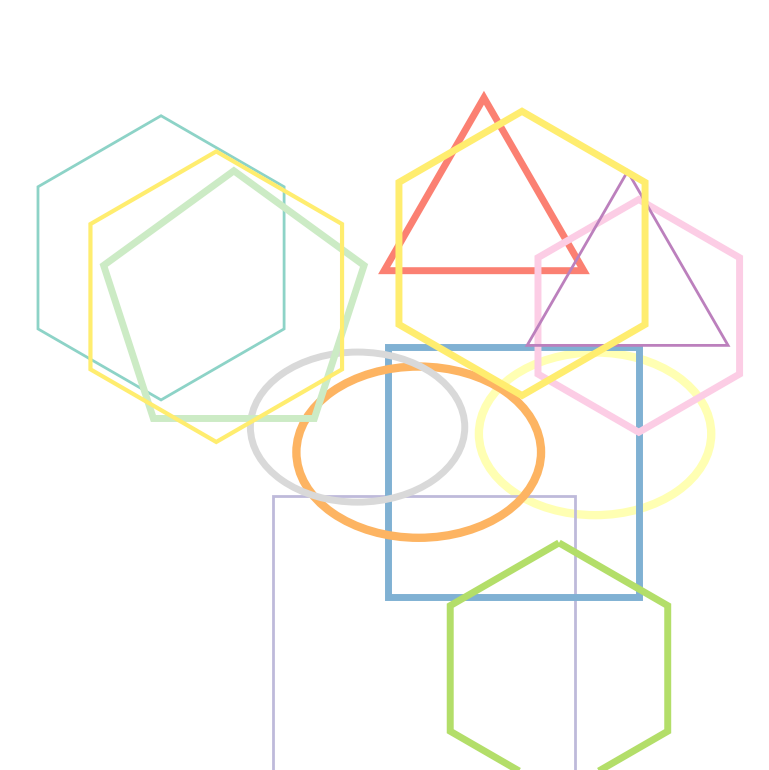[{"shape": "hexagon", "thickness": 1, "radius": 0.92, "center": [0.209, 0.665]}, {"shape": "oval", "thickness": 3, "radius": 0.75, "center": [0.773, 0.437]}, {"shape": "square", "thickness": 1, "radius": 0.98, "center": [0.551, 0.16]}, {"shape": "triangle", "thickness": 2.5, "radius": 0.75, "center": [0.629, 0.723]}, {"shape": "square", "thickness": 2.5, "radius": 0.81, "center": [0.667, 0.387]}, {"shape": "oval", "thickness": 3, "radius": 0.79, "center": [0.544, 0.413]}, {"shape": "hexagon", "thickness": 2.5, "radius": 0.82, "center": [0.726, 0.132]}, {"shape": "hexagon", "thickness": 2.5, "radius": 0.76, "center": [0.83, 0.59]}, {"shape": "oval", "thickness": 2.5, "radius": 0.7, "center": [0.464, 0.445]}, {"shape": "triangle", "thickness": 1, "radius": 0.75, "center": [0.815, 0.627]}, {"shape": "pentagon", "thickness": 2.5, "radius": 0.89, "center": [0.304, 0.6]}, {"shape": "hexagon", "thickness": 2.5, "radius": 0.92, "center": [0.678, 0.671]}, {"shape": "hexagon", "thickness": 1.5, "radius": 0.94, "center": [0.281, 0.615]}]